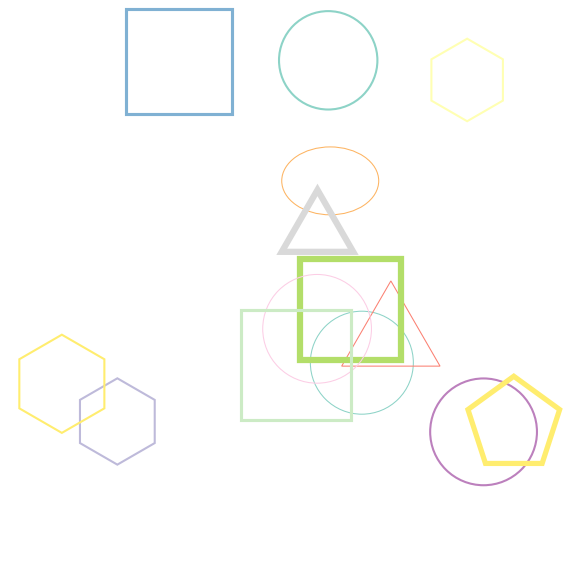[{"shape": "circle", "thickness": 1, "radius": 0.43, "center": [0.568, 0.895]}, {"shape": "circle", "thickness": 0.5, "radius": 0.45, "center": [0.627, 0.371]}, {"shape": "hexagon", "thickness": 1, "radius": 0.36, "center": [0.809, 0.861]}, {"shape": "hexagon", "thickness": 1, "radius": 0.37, "center": [0.203, 0.269]}, {"shape": "triangle", "thickness": 0.5, "radius": 0.49, "center": [0.677, 0.414]}, {"shape": "square", "thickness": 1.5, "radius": 0.46, "center": [0.31, 0.893]}, {"shape": "oval", "thickness": 0.5, "radius": 0.42, "center": [0.572, 0.686]}, {"shape": "square", "thickness": 3, "radius": 0.44, "center": [0.606, 0.463]}, {"shape": "circle", "thickness": 0.5, "radius": 0.47, "center": [0.549, 0.43]}, {"shape": "triangle", "thickness": 3, "radius": 0.36, "center": [0.55, 0.599]}, {"shape": "circle", "thickness": 1, "radius": 0.46, "center": [0.837, 0.251]}, {"shape": "square", "thickness": 1.5, "radius": 0.48, "center": [0.512, 0.367]}, {"shape": "pentagon", "thickness": 2.5, "radius": 0.42, "center": [0.89, 0.264]}, {"shape": "hexagon", "thickness": 1, "radius": 0.43, "center": [0.107, 0.335]}]